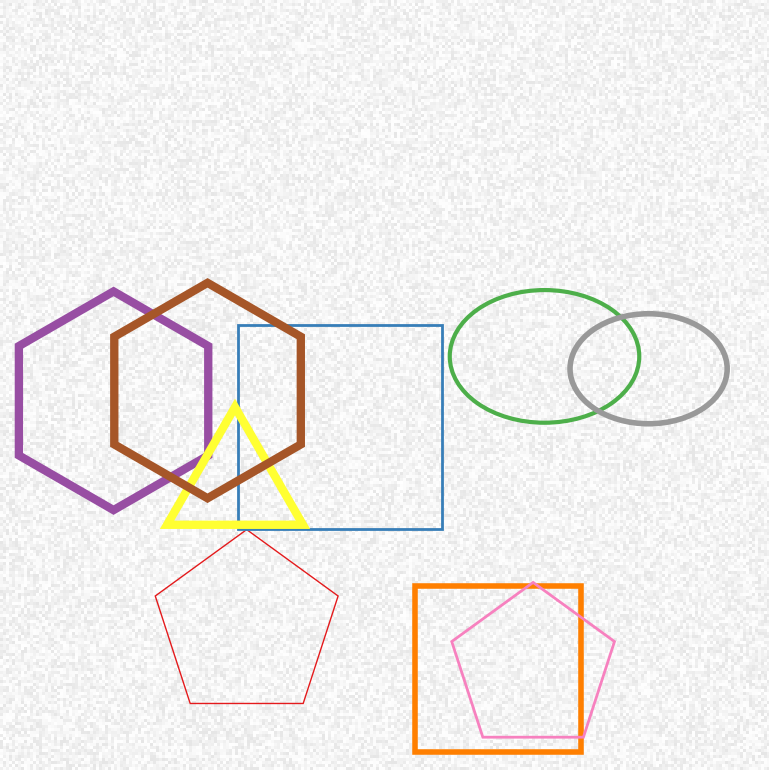[{"shape": "pentagon", "thickness": 0.5, "radius": 0.62, "center": [0.32, 0.187]}, {"shape": "square", "thickness": 1, "radius": 0.66, "center": [0.442, 0.445]}, {"shape": "oval", "thickness": 1.5, "radius": 0.62, "center": [0.707, 0.537]}, {"shape": "hexagon", "thickness": 3, "radius": 0.71, "center": [0.147, 0.48]}, {"shape": "square", "thickness": 2, "radius": 0.54, "center": [0.647, 0.131]}, {"shape": "triangle", "thickness": 3, "radius": 0.51, "center": [0.305, 0.369]}, {"shape": "hexagon", "thickness": 3, "radius": 0.7, "center": [0.27, 0.493]}, {"shape": "pentagon", "thickness": 1, "radius": 0.56, "center": [0.692, 0.132]}, {"shape": "oval", "thickness": 2, "radius": 0.51, "center": [0.842, 0.521]}]